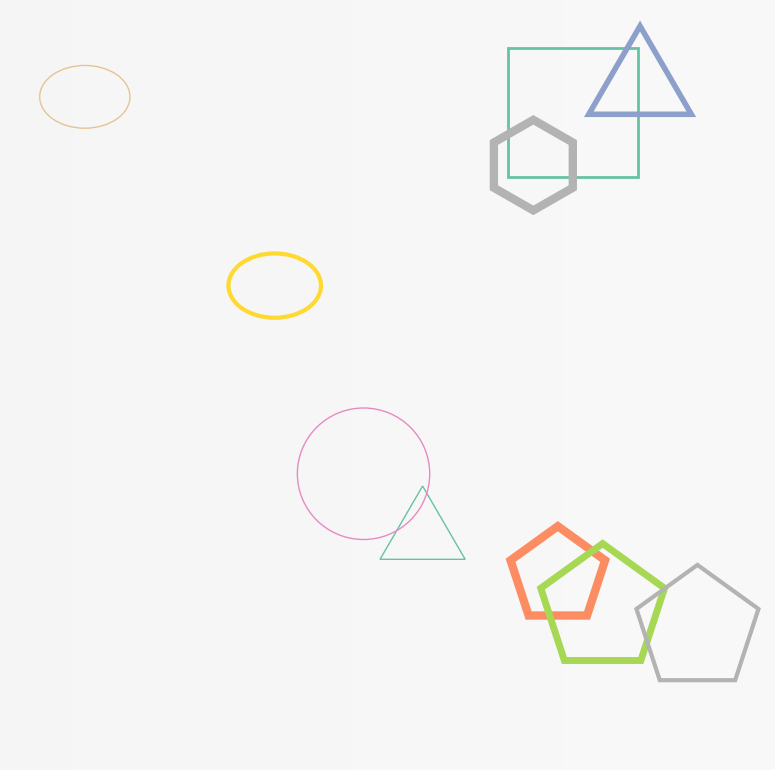[{"shape": "triangle", "thickness": 0.5, "radius": 0.32, "center": [0.545, 0.305]}, {"shape": "square", "thickness": 1, "radius": 0.42, "center": [0.74, 0.854]}, {"shape": "pentagon", "thickness": 3, "radius": 0.32, "center": [0.72, 0.253]}, {"shape": "triangle", "thickness": 2, "radius": 0.38, "center": [0.826, 0.89]}, {"shape": "circle", "thickness": 0.5, "radius": 0.43, "center": [0.469, 0.385]}, {"shape": "pentagon", "thickness": 2.5, "radius": 0.42, "center": [0.778, 0.21]}, {"shape": "oval", "thickness": 1.5, "radius": 0.3, "center": [0.354, 0.629]}, {"shape": "oval", "thickness": 0.5, "radius": 0.29, "center": [0.109, 0.874]}, {"shape": "hexagon", "thickness": 3, "radius": 0.29, "center": [0.688, 0.786]}, {"shape": "pentagon", "thickness": 1.5, "radius": 0.41, "center": [0.9, 0.184]}]